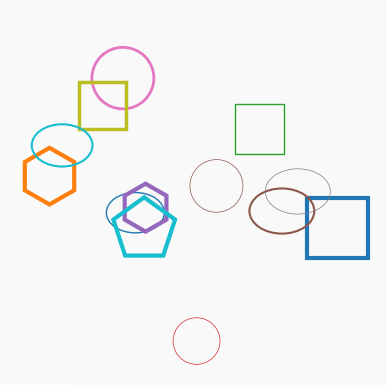[{"shape": "square", "thickness": 3, "radius": 0.39, "center": [0.87, 0.408]}, {"shape": "oval", "thickness": 1, "radius": 0.37, "center": [0.349, 0.448]}, {"shape": "hexagon", "thickness": 3, "radius": 0.37, "center": [0.128, 0.543]}, {"shape": "square", "thickness": 1, "radius": 0.32, "center": [0.67, 0.664]}, {"shape": "circle", "thickness": 0.5, "radius": 0.3, "center": [0.507, 0.114]}, {"shape": "hexagon", "thickness": 3, "radius": 0.31, "center": [0.376, 0.461]}, {"shape": "circle", "thickness": 0.5, "radius": 0.34, "center": [0.559, 0.517]}, {"shape": "oval", "thickness": 1.5, "radius": 0.42, "center": [0.727, 0.452]}, {"shape": "circle", "thickness": 2, "radius": 0.4, "center": [0.317, 0.797]}, {"shape": "oval", "thickness": 0.5, "radius": 0.42, "center": [0.768, 0.503]}, {"shape": "square", "thickness": 2.5, "radius": 0.3, "center": [0.263, 0.726]}, {"shape": "pentagon", "thickness": 3, "radius": 0.42, "center": [0.372, 0.404]}, {"shape": "oval", "thickness": 1.5, "radius": 0.39, "center": [0.16, 0.622]}]